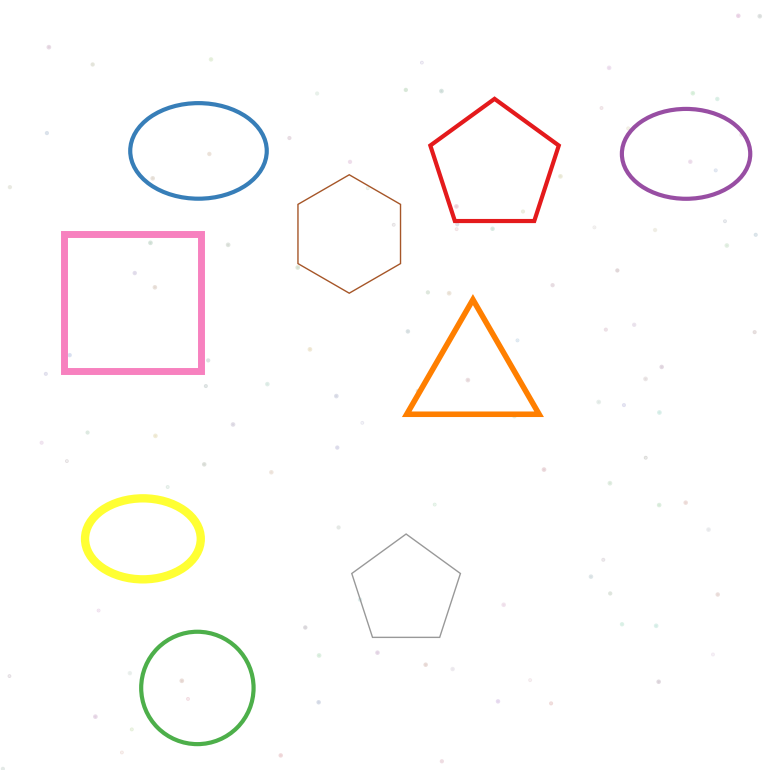[{"shape": "pentagon", "thickness": 1.5, "radius": 0.44, "center": [0.642, 0.784]}, {"shape": "oval", "thickness": 1.5, "radius": 0.44, "center": [0.258, 0.804]}, {"shape": "circle", "thickness": 1.5, "radius": 0.36, "center": [0.256, 0.107]}, {"shape": "oval", "thickness": 1.5, "radius": 0.42, "center": [0.891, 0.8]}, {"shape": "triangle", "thickness": 2, "radius": 0.5, "center": [0.614, 0.512]}, {"shape": "oval", "thickness": 3, "radius": 0.38, "center": [0.186, 0.3]}, {"shape": "hexagon", "thickness": 0.5, "radius": 0.38, "center": [0.454, 0.696]}, {"shape": "square", "thickness": 2.5, "radius": 0.44, "center": [0.172, 0.607]}, {"shape": "pentagon", "thickness": 0.5, "radius": 0.37, "center": [0.527, 0.232]}]